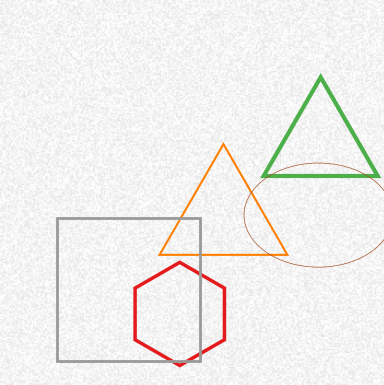[{"shape": "hexagon", "thickness": 2.5, "radius": 0.67, "center": [0.467, 0.185]}, {"shape": "triangle", "thickness": 3, "radius": 0.86, "center": [0.833, 0.628]}, {"shape": "triangle", "thickness": 1.5, "radius": 0.96, "center": [0.581, 0.434]}, {"shape": "oval", "thickness": 0.5, "radius": 0.97, "center": [0.827, 0.441]}, {"shape": "square", "thickness": 2, "radius": 0.93, "center": [0.333, 0.247]}]